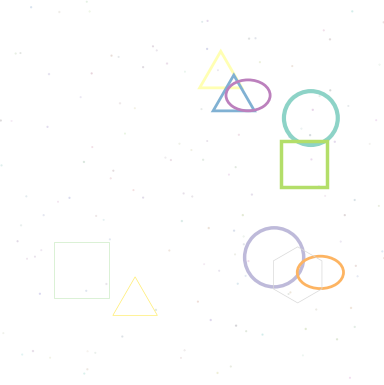[{"shape": "circle", "thickness": 3, "radius": 0.35, "center": [0.807, 0.693]}, {"shape": "triangle", "thickness": 2, "radius": 0.32, "center": [0.573, 0.803]}, {"shape": "circle", "thickness": 2.5, "radius": 0.38, "center": [0.712, 0.332]}, {"shape": "triangle", "thickness": 2, "radius": 0.31, "center": [0.607, 0.743]}, {"shape": "oval", "thickness": 2, "radius": 0.3, "center": [0.832, 0.293]}, {"shape": "square", "thickness": 2.5, "radius": 0.3, "center": [0.79, 0.574]}, {"shape": "hexagon", "thickness": 0.5, "radius": 0.36, "center": [0.773, 0.286]}, {"shape": "oval", "thickness": 2, "radius": 0.29, "center": [0.644, 0.752]}, {"shape": "square", "thickness": 0.5, "radius": 0.36, "center": [0.212, 0.299]}, {"shape": "triangle", "thickness": 0.5, "radius": 0.33, "center": [0.351, 0.214]}]